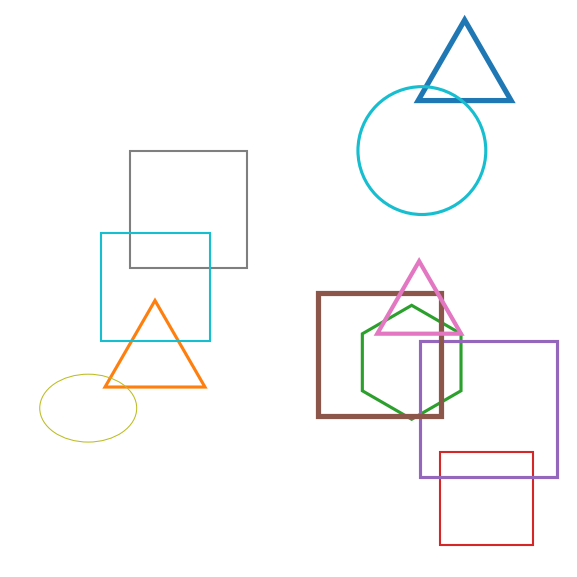[{"shape": "triangle", "thickness": 2.5, "radius": 0.46, "center": [0.805, 0.871]}, {"shape": "triangle", "thickness": 1.5, "radius": 0.5, "center": [0.268, 0.379]}, {"shape": "hexagon", "thickness": 1.5, "radius": 0.49, "center": [0.713, 0.372]}, {"shape": "square", "thickness": 1, "radius": 0.41, "center": [0.842, 0.136]}, {"shape": "square", "thickness": 1.5, "radius": 0.59, "center": [0.846, 0.29]}, {"shape": "square", "thickness": 2.5, "radius": 0.53, "center": [0.657, 0.385]}, {"shape": "triangle", "thickness": 2, "radius": 0.42, "center": [0.726, 0.463]}, {"shape": "square", "thickness": 1, "radius": 0.51, "center": [0.327, 0.636]}, {"shape": "oval", "thickness": 0.5, "radius": 0.42, "center": [0.153, 0.292]}, {"shape": "circle", "thickness": 1.5, "radius": 0.55, "center": [0.731, 0.738]}, {"shape": "square", "thickness": 1, "radius": 0.47, "center": [0.269, 0.502]}]